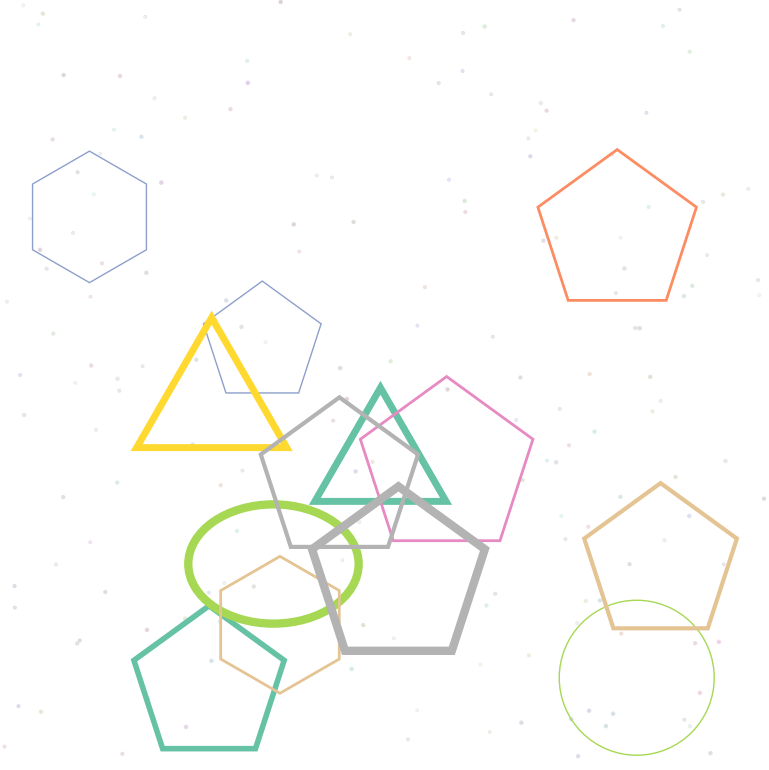[{"shape": "triangle", "thickness": 2.5, "radius": 0.49, "center": [0.494, 0.398]}, {"shape": "pentagon", "thickness": 2, "radius": 0.51, "center": [0.271, 0.111]}, {"shape": "pentagon", "thickness": 1, "radius": 0.54, "center": [0.802, 0.697]}, {"shape": "pentagon", "thickness": 0.5, "radius": 0.4, "center": [0.341, 0.555]}, {"shape": "hexagon", "thickness": 0.5, "radius": 0.43, "center": [0.116, 0.718]}, {"shape": "pentagon", "thickness": 1, "radius": 0.59, "center": [0.58, 0.393]}, {"shape": "oval", "thickness": 3, "radius": 0.55, "center": [0.355, 0.268]}, {"shape": "circle", "thickness": 0.5, "radius": 0.5, "center": [0.827, 0.12]}, {"shape": "triangle", "thickness": 2.5, "radius": 0.56, "center": [0.275, 0.475]}, {"shape": "pentagon", "thickness": 1.5, "radius": 0.52, "center": [0.858, 0.268]}, {"shape": "hexagon", "thickness": 1, "radius": 0.44, "center": [0.364, 0.189]}, {"shape": "pentagon", "thickness": 3, "radius": 0.59, "center": [0.517, 0.25]}, {"shape": "pentagon", "thickness": 1.5, "radius": 0.54, "center": [0.441, 0.377]}]